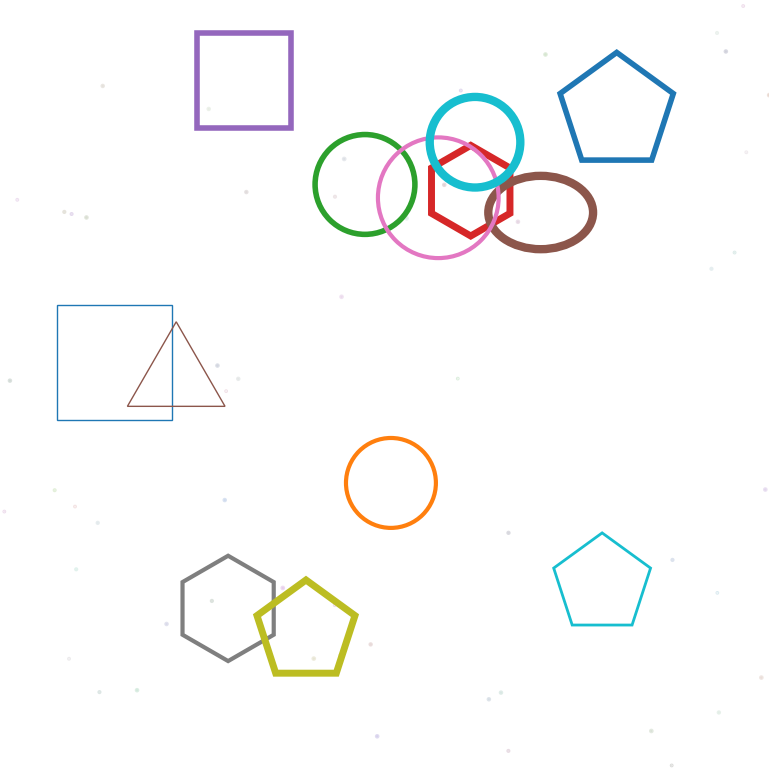[{"shape": "pentagon", "thickness": 2, "radius": 0.39, "center": [0.801, 0.855]}, {"shape": "square", "thickness": 0.5, "radius": 0.37, "center": [0.149, 0.529]}, {"shape": "circle", "thickness": 1.5, "radius": 0.29, "center": [0.508, 0.373]}, {"shape": "circle", "thickness": 2, "radius": 0.32, "center": [0.474, 0.76]}, {"shape": "hexagon", "thickness": 2.5, "radius": 0.29, "center": [0.611, 0.752]}, {"shape": "square", "thickness": 2, "radius": 0.31, "center": [0.317, 0.895]}, {"shape": "triangle", "thickness": 0.5, "radius": 0.37, "center": [0.229, 0.509]}, {"shape": "oval", "thickness": 3, "radius": 0.34, "center": [0.702, 0.724]}, {"shape": "circle", "thickness": 1.5, "radius": 0.39, "center": [0.569, 0.743]}, {"shape": "hexagon", "thickness": 1.5, "radius": 0.34, "center": [0.296, 0.21]}, {"shape": "pentagon", "thickness": 2.5, "radius": 0.33, "center": [0.397, 0.18]}, {"shape": "pentagon", "thickness": 1, "radius": 0.33, "center": [0.782, 0.242]}, {"shape": "circle", "thickness": 3, "radius": 0.29, "center": [0.617, 0.815]}]